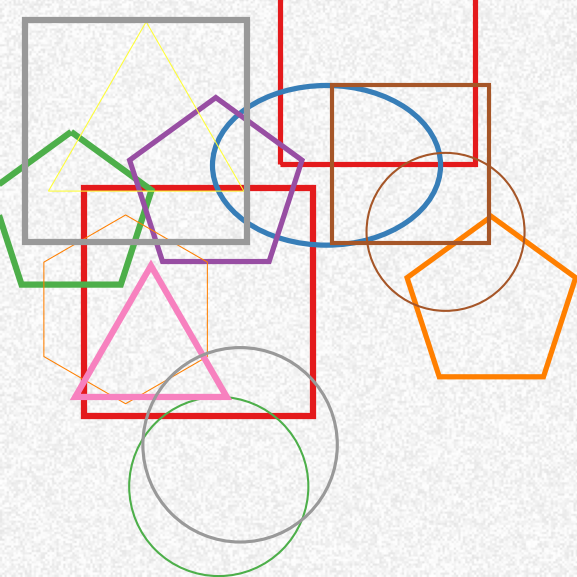[{"shape": "square", "thickness": 2.5, "radius": 0.84, "center": [0.654, 0.884]}, {"shape": "square", "thickness": 3, "radius": 0.99, "center": [0.344, 0.477]}, {"shape": "oval", "thickness": 2.5, "radius": 0.99, "center": [0.565, 0.713]}, {"shape": "circle", "thickness": 1, "radius": 0.78, "center": [0.379, 0.157]}, {"shape": "pentagon", "thickness": 3, "radius": 0.73, "center": [0.123, 0.625]}, {"shape": "pentagon", "thickness": 2.5, "radius": 0.78, "center": [0.374, 0.673]}, {"shape": "hexagon", "thickness": 0.5, "radius": 0.82, "center": [0.218, 0.463]}, {"shape": "pentagon", "thickness": 2.5, "radius": 0.77, "center": [0.851, 0.471]}, {"shape": "triangle", "thickness": 0.5, "radius": 0.98, "center": [0.253, 0.766]}, {"shape": "circle", "thickness": 1, "radius": 0.68, "center": [0.771, 0.598]}, {"shape": "square", "thickness": 2, "radius": 0.68, "center": [0.711, 0.715]}, {"shape": "triangle", "thickness": 3, "radius": 0.76, "center": [0.261, 0.387]}, {"shape": "square", "thickness": 3, "radius": 0.96, "center": [0.235, 0.772]}, {"shape": "circle", "thickness": 1.5, "radius": 0.84, "center": [0.416, 0.229]}]